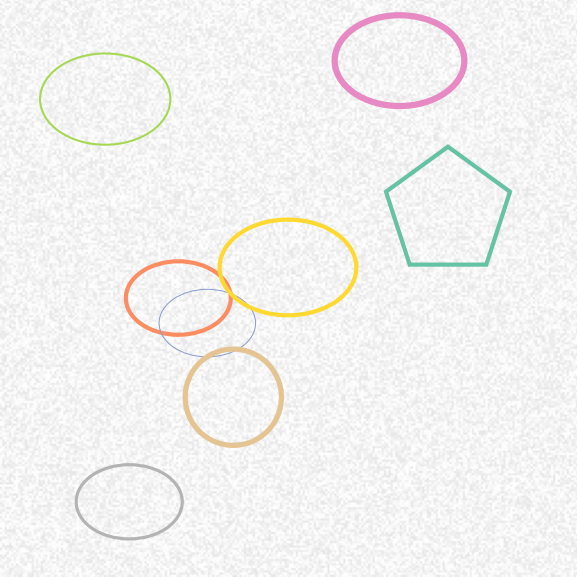[{"shape": "pentagon", "thickness": 2, "radius": 0.56, "center": [0.776, 0.632]}, {"shape": "oval", "thickness": 2, "radius": 0.45, "center": [0.309, 0.483]}, {"shape": "oval", "thickness": 0.5, "radius": 0.42, "center": [0.359, 0.44]}, {"shape": "oval", "thickness": 3, "radius": 0.56, "center": [0.692, 0.894]}, {"shape": "oval", "thickness": 1, "radius": 0.56, "center": [0.182, 0.828]}, {"shape": "oval", "thickness": 2, "radius": 0.59, "center": [0.499, 0.536]}, {"shape": "circle", "thickness": 2.5, "radius": 0.42, "center": [0.404, 0.311]}, {"shape": "oval", "thickness": 1.5, "radius": 0.46, "center": [0.224, 0.13]}]